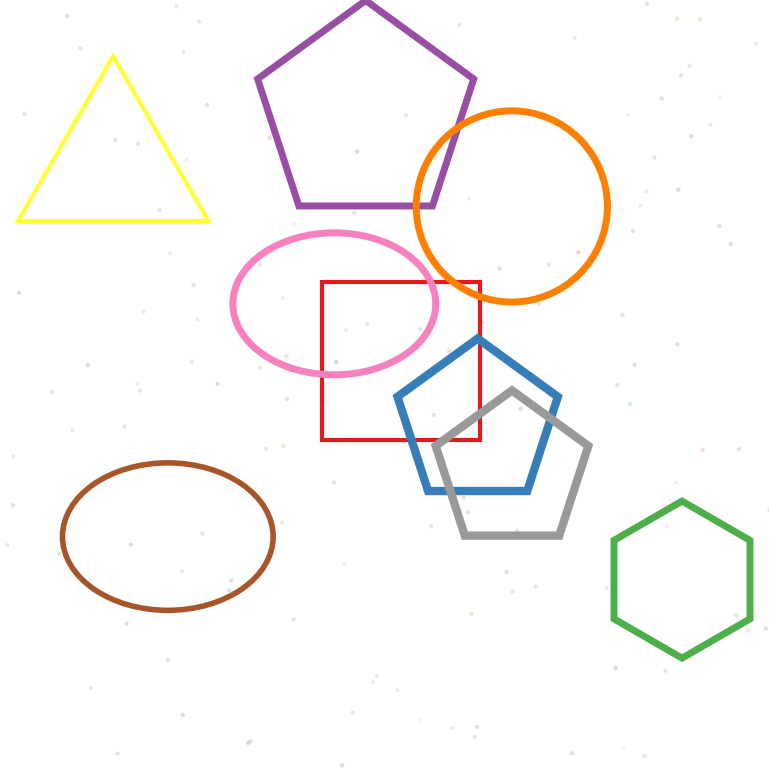[{"shape": "square", "thickness": 1.5, "radius": 0.51, "center": [0.52, 0.531]}, {"shape": "pentagon", "thickness": 3, "radius": 0.55, "center": [0.62, 0.451]}, {"shape": "hexagon", "thickness": 2.5, "radius": 0.51, "center": [0.886, 0.247]}, {"shape": "pentagon", "thickness": 2.5, "radius": 0.74, "center": [0.475, 0.852]}, {"shape": "circle", "thickness": 2.5, "radius": 0.62, "center": [0.665, 0.732]}, {"shape": "triangle", "thickness": 1.5, "radius": 0.71, "center": [0.147, 0.784]}, {"shape": "oval", "thickness": 2, "radius": 0.68, "center": [0.218, 0.303]}, {"shape": "oval", "thickness": 2.5, "radius": 0.66, "center": [0.434, 0.605]}, {"shape": "pentagon", "thickness": 3, "radius": 0.52, "center": [0.665, 0.389]}]